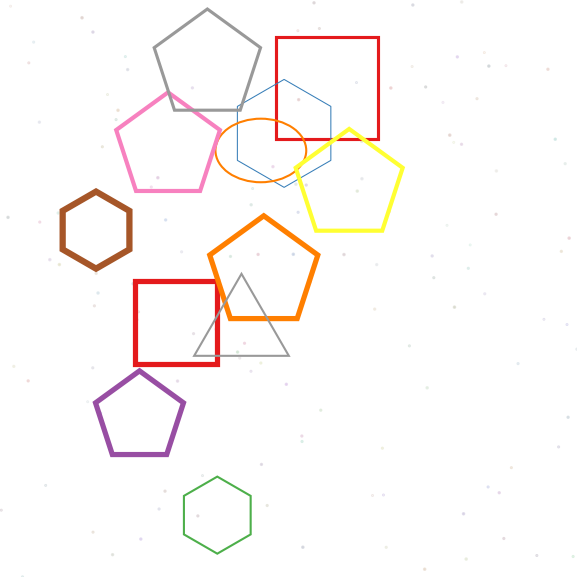[{"shape": "square", "thickness": 1.5, "radius": 0.44, "center": [0.566, 0.847]}, {"shape": "square", "thickness": 2.5, "radius": 0.36, "center": [0.305, 0.44]}, {"shape": "hexagon", "thickness": 0.5, "radius": 0.47, "center": [0.492, 0.768]}, {"shape": "hexagon", "thickness": 1, "radius": 0.33, "center": [0.376, 0.107]}, {"shape": "pentagon", "thickness": 2.5, "radius": 0.4, "center": [0.242, 0.277]}, {"shape": "pentagon", "thickness": 2.5, "radius": 0.49, "center": [0.457, 0.527]}, {"shape": "oval", "thickness": 1, "radius": 0.39, "center": [0.452, 0.739]}, {"shape": "pentagon", "thickness": 2, "radius": 0.49, "center": [0.605, 0.678]}, {"shape": "hexagon", "thickness": 3, "radius": 0.33, "center": [0.166, 0.601]}, {"shape": "pentagon", "thickness": 2, "radius": 0.47, "center": [0.291, 0.745]}, {"shape": "triangle", "thickness": 1, "radius": 0.47, "center": [0.418, 0.43]}, {"shape": "pentagon", "thickness": 1.5, "radius": 0.48, "center": [0.359, 0.887]}]